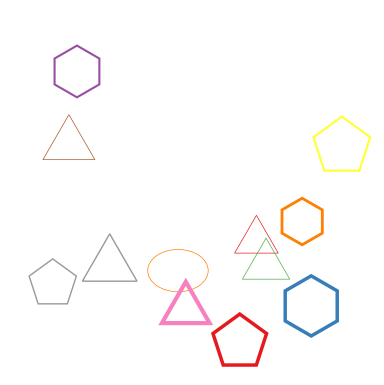[{"shape": "triangle", "thickness": 0.5, "radius": 0.33, "center": [0.666, 0.375]}, {"shape": "pentagon", "thickness": 2.5, "radius": 0.37, "center": [0.623, 0.111]}, {"shape": "hexagon", "thickness": 2.5, "radius": 0.39, "center": [0.808, 0.205]}, {"shape": "triangle", "thickness": 0.5, "radius": 0.36, "center": [0.691, 0.31]}, {"shape": "hexagon", "thickness": 1.5, "radius": 0.34, "center": [0.2, 0.814]}, {"shape": "oval", "thickness": 0.5, "radius": 0.39, "center": [0.462, 0.297]}, {"shape": "hexagon", "thickness": 2, "radius": 0.3, "center": [0.785, 0.425]}, {"shape": "pentagon", "thickness": 1.5, "radius": 0.39, "center": [0.888, 0.62]}, {"shape": "triangle", "thickness": 0.5, "radius": 0.39, "center": [0.179, 0.624]}, {"shape": "triangle", "thickness": 3, "radius": 0.36, "center": [0.483, 0.197]}, {"shape": "pentagon", "thickness": 1, "radius": 0.32, "center": [0.137, 0.263]}, {"shape": "triangle", "thickness": 1, "radius": 0.41, "center": [0.285, 0.311]}]